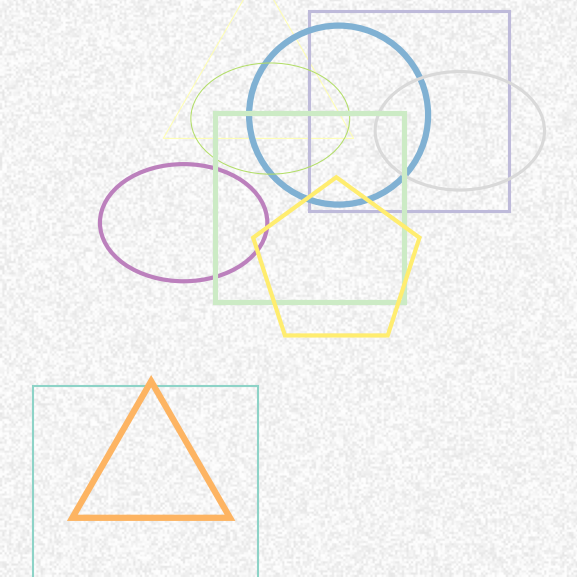[{"shape": "square", "thickness": 1, "radius": 0.97, "center": [0.251, 0.135]}, {"shape": "triangle", "thickness": 0.5, "radius": 0.95, "center": [0.448, 0.855]}, {"shape": "square", "thickness": 1.5, "radius": 0.87, "center": [0.709, 0.807]}, {"shape": "circle", "thickness": 3, "radius": 0.77, "center": [0.586, 0.8]}, {"shape": "triangle", "thickness": 3, "radius": 0.79, "center": [0.262, 0.181]}, {"shape": "oval", "thickness": 0.5, "radius": 0.69, "center": [0.468, 0.794]}, {"shape": "oval", "thickness": 1.5, "radius": 0.73, "center": [0.796, 0.773]}, {"shape": "oval", "thickness": 2, "radius": 0.72, "center": [0.318, 0.614]}, {"shape": "square", "thickness": 2.5, "radius": 0.82, "center": [0.535, 0.64]}, {"shape": "pentagon", "thickness": 2, "radius": 0.76, "center": [0.582, 0.541]}]